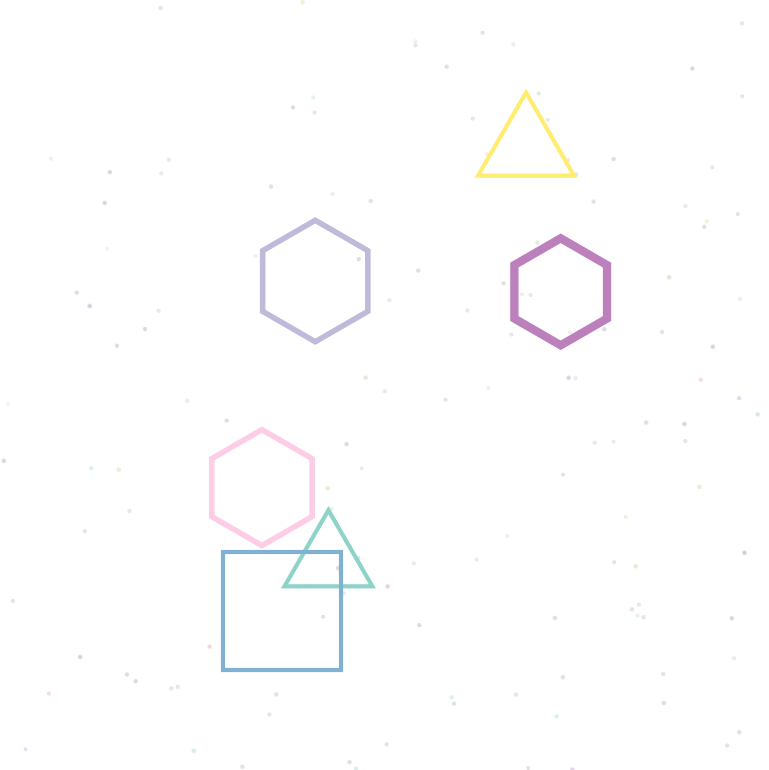[{"shape": "triangle", "thickness": 1.5, "radius": 0.33, "center": [0.427, 0.272]}, {"shape": "hexagon", "thickness": 2, "radius": 0.39, "center": [0.409, 0.635]}, {"shape": "square", "thickness": 1.5, "radius": 0.38, "center": [0.366, 0.206]}, {"shape": "hexagon", "thickness": 2, "radius": 0.38, "center": [0.34, 0.367]}, {"shape": "hexagon", "thickness": 3, "radius": 0.35, "center": [0.728, 0.621]}, {"shape": "triangle", "thickness": 1.5, "radius": 0.36, "center": [0.683, 0.808]}]